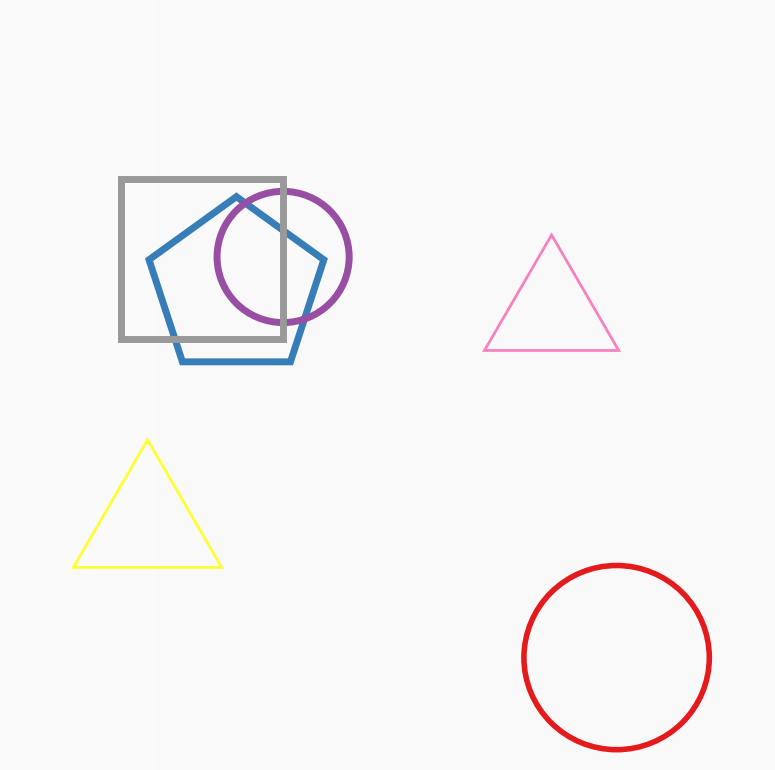[{"shape": "circle", "thickness": 2, "radius": 0.6, "center": [0.796, 0.146]}, {"shape": "pentagon", "thickness": 2.5, "radius": 0.59, "center": [0.305, 0.626]}, {"shape": "circle", "thickness": 2.5, "radius": 0.43, "center": [0.365, 0.666]}, {"shape": "triangle", "thickness": 1, "radius": 0.55, "center": [0.19, 0.318]}, {"shape": "triangle", "thickness": 1, "radius": 0.5, "center": [0.712, 0.595]}, {"shape": "square", "thickness": 2.5, "radius": 0.52, "center": [0.261, 0.664]}]